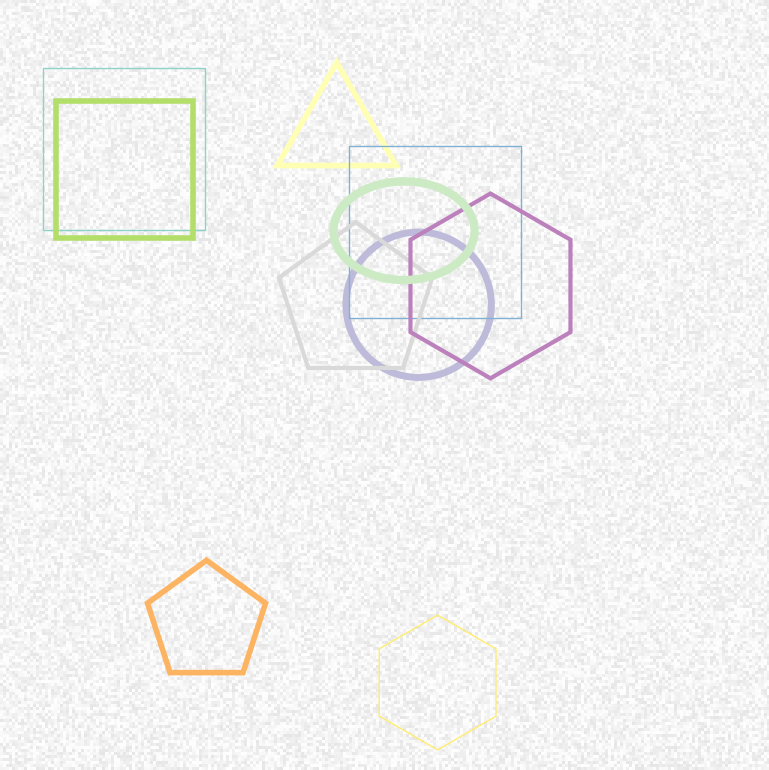[{"shape": "square", "thickness": 0.5, "radius": 0.53, "center": [0.161, 0.806]}, {"shape": "triangle", "thickness": 2, "radius": 0.45, "center": [0.437, 0.83]}, {"shape": "circle", "thickness": 2.5, "radius": 0.47, "center": [0.544, 0.604]}, {"shape": "square", "thickness": 0.5, "radius": 0.56, "center": [0.565, 0.699]}, {"shape": "pentagon", "thickness": 2, "radius": 0.4, "center": [0.268, 0.192]}, {"shape": "square", "thickness": 2, "radius": 0.44, "center": [0.162, 0.78]}, {"shape": "pentagon", "thickness": 1.5, "radius": 0.52, "center": [0.462, 0.607]}, {"shape": "hexagon", "thickness": 1.5, "radius": 0.6, "center": [0.637, 0.629]}, {"shape": "oval", "thickness": 3, "radius": 0.46, "center": [0.525, 0.7]}, {"shape": "hexagon", "thickness": 0.5, "radius": 0.44, "center": [0.568, 0.114]}]